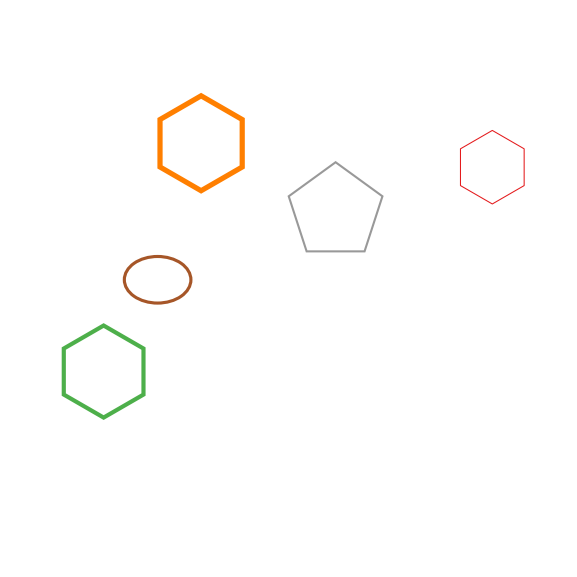[{"shape": "hexagon", "thickness": 0.5, "radius": 0.32, "center": [0.852, 0.71]}, {"shape": "hexagon", "thickness": 2, "radius": 0.4, "center": [0.179, 0.356]}, {"shape": "hexagon", "thickness": 2.5, "radius": 0.41, "center": [0.348, 0.751]}, {"shape": "oval", "thickness": 1.5, "radius": 0.29, "center": [0.273, 0.515]}, {"shape": "pentagon", "thickness": 1, "radius": 0.43, "center": [0.581, 0.633]}]